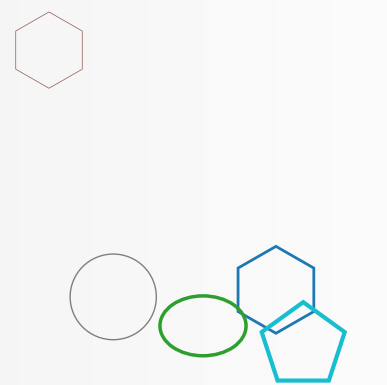[{"shape": "hexagon", "thickness": 2, "radius": 0.56, "center": [0.712, 0.247]}, {"shape": "oval", "thickness": 2.5, "radius": 0.56, "center": [0.524, 0.154]}, {"shape": "hexagon", "thickness": 0.5, "radius": 0.5, "center": [0.126, 0.87]}, {"shape": "circle", "thickness": 1, "radius": 0.56, "center": [0.292, 0.229]}, {"shape": "pentagon", "thickness": 3, "radius": 0.56, "center": [0.782, 0.103]}]